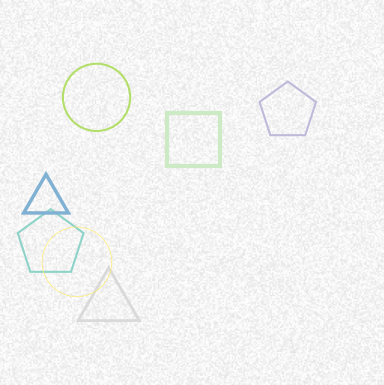[{"shape": "pentagon", "thickness": 1.5, "radius": 0.45, "center": [0.132, 0.367]}, {"shape": "pentagon", "thickness": 1.5, "radius": 0.39, "center": [0.747, 0.711]}, {"shape": "triangle", "thickness": 2.5, "radius": 0.33, "center": [0.12, 0.48]}, {"shape": "circle", "thickness": 1.5, "radius": 0.44, "center": [0.251, 0.747]}, {"shape": "triangle", "thickness": 2, "radius": 0.46, "center": [0.282, 0.213]}, {"shape": "square", "thickness": 3, "radius": 0.34, "center": [0.502, 0.638]}, {"shape": "circle", "thickness": 0.5, "radius": 0.45, "center": [0.2, 0.32]}]